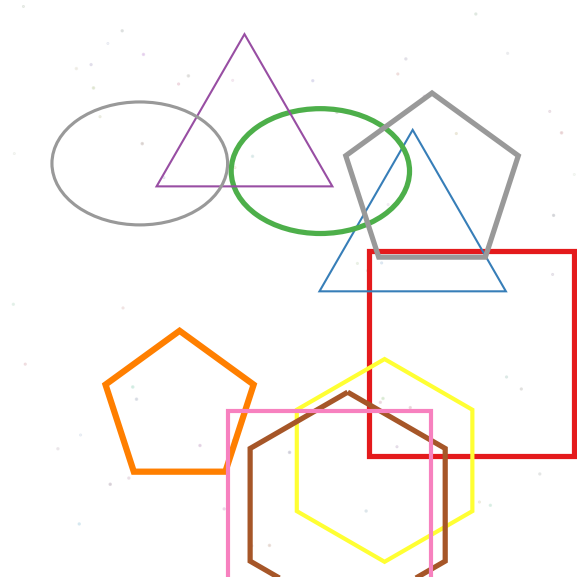[{"shape": "square", "thickness": 2.5, "radius": 0.89, "center": [0.816, 0.386]}, {"shape": "triangle", "thickness": 1, "radius": 0.93, "center": [0.715, 0.588]}, {"shape": "oval", "thickness": 2.5, "radius": 0.77, "center": [0.555, 0.703]}, {"shape": "triangle", "thickness": 1, "radius": 0.88, "center": [0.423, 0.764]}, {"shape": "pentagon", "thickness": 3, "radius": 0.67, "center": [0.311, 0.291]}, {"shape": "hexagon", "thickness": 2, "radius": 0.88, "center": [0.666, 0.202]}, {"shape": "hexagon", "thickness": 2.5, "radius": 0.98, "center": [0.602, 0.125]}, {"shape": "square", "thickness": 2, "radius": 0.88, "center": [0.57, 0.111]}, {"shape": "pentagon", "thickness": 2.5, "radius": 0.79, "center": [0.748, 0.681]}, {"shape": "oval", "thickness": 1.5, "radius": 0.76, "center": [0.242, 0.716]}]